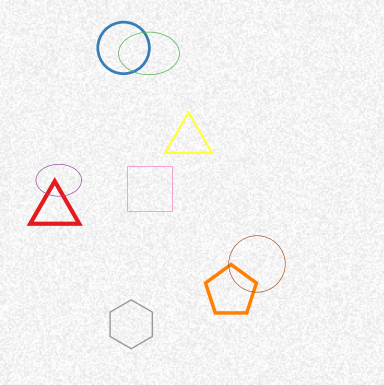[{"shape": "triangle", "thickness": 3, "radius": 0.37, "center": [0.142, 0.456]}, {"shape": "circle", "thickness": 2, "radius": 0.33, "center": [0.321, 0.876]}, {"shape": "oval", "thickness": 0.5, "radius": 0.4, "center": [0.387, 0.861]}, {"shape": "oval", "thickness": 0.5, "radius": 0.3, "center": [0.153, 0.532]}, {"shape": "pentagon", "thickness": 2.5, "radius": 0.35, "center": [0.6, 0.243]}, {"shape": "triangle", "thickness": 1.5, "radius": 0.35, "center": [0.49, 0.638]}, {"shape": "circle", "thickness": 0.5, "radius": 0.37, "center": [0.668, 0.314]}, {"shape": "square", "thickness": 0.5, "radius": 0.29, "center": [0.389, 0.511]}, {"shape": "hexagon", "thickness": 1, "radius": 0.32, "center": [0.341, 0.158]}]